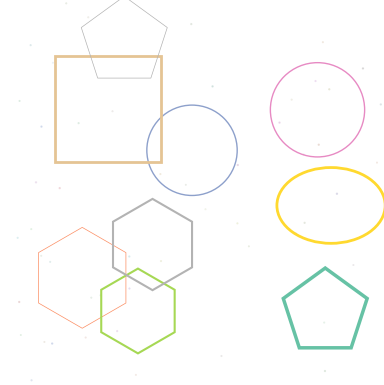[{"shape": "pentagon", "thickness": 2.5, "radius": 0.57, "center": [0.845, 0.189]}, {"shape": "hexagon", "thickness": 0.5, "radius": 0.66, "center": [0.214, 0.278]}, {"shape": "circle", "thickness": 1, "radius": 0.59, "center": [0.499, 0.61]}, {"shape": "circle", "thickness": 1, "radius": 0.61, "center": [0.825, 0.715]}, {"shape": "hexagon", "thickness": 1.5, "radius": 0.55, "center": [0.358, 0.192]}, {"shape": "oval", "thickness": 2, "radius": 0.7, "center": [0.86, 0.466]}, {"shape": "square", "thickness": 2, "radius": 0.69, "center": [0.281, 0.716]}, {"shape": "pentagon", "thickness": 0.5, "radius": 0.59, "center": [0.323, 0.892]}, {"shape": "hexagon", "thickness": 1.5, "radius": 0.59, "center": [0.396, 0.365]}]